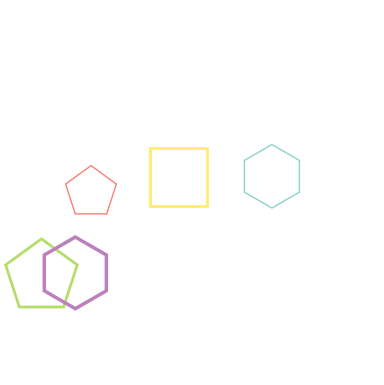[{"shape": "hexagon", "thickness": 1, "radius": 0.41, "center": [0.706, 0.542]}, {"shape": "pentagon", "thickness": 1, "radius": 0.35, "center": [0.236, 0.501]}, {"shape": "pentagon", "thickness": 2, "radius": 0.49, "center": [0.108, 0.282]}, {"shape": "hexagon", "thickness": 2.5, "radius": 0.47, "center": [0.196, 0.291]}, {"shape": "square", "thickness": 2, "radius": 0.37, "center": [0.463, 0.541]}]